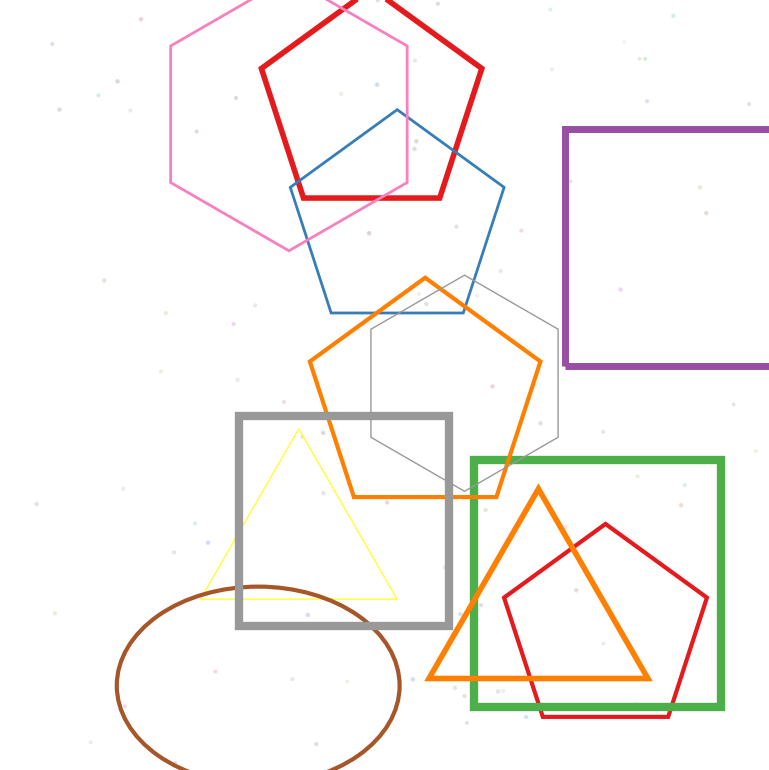[{"shape": "pentagon", "thickness": 1.5, "radius": 0.69, "center": [0.786, 0.181]}, {"shape": "pentagon", "thickness": 2, "radius": 0.75, "center": [0.483, 0.865]}, {"shape": "pentagon", "thickness": 1, "radius": 0.73, "center": [0.516, 0.712]}, {"shape": "square", "thickness": 3, "radius": 0.8, "center": [0.776, 0.242]}, {"shape": "square", "thickness": 2.5, "radius": 0.77, "center": [0.888, 0.679]}, {"shape": "triangle", "thickness": 2, "radius": 0.82, "center": [0.699, 0.201]}, {"shape": "pentagon", "thickness": 1.5, "radius": 0.79, "center": [0.552, 0.482]}, {"shape": "triangle", "thickness": 0.5, "radius": 0.74, "center": [0.388, 0.296]}, {"shape": "oval", "thickness": 1.5, "radius": 0.92, "center": [0.335, 0.11]}, {"shape": "hexagon", "thickness": 1, "radius": 0.89, "center": [0.375, 0.852]}, {"shape": "hexagon", "thickness": 0.5, "radius": 0.7, "center": [0.603, 0.502]}, {"shape": "square", "thickness": 3, "radius": 0.68, "center": [0.447, 0.324]}]